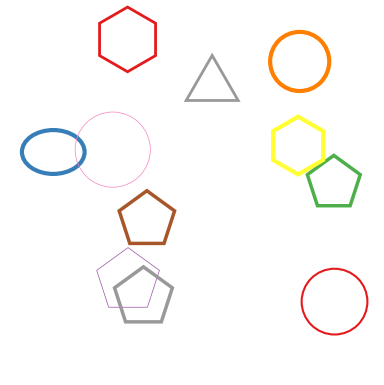[{"shape": "hexagon", "thickness": 2, "radius": 0.42, "center": [0.331, 0.898]}, {"shape": "circle", "thickness": 1.5, "radius": 0.43, "center": [0.869, 0.217]}, {"shape": "oval", "thickness": 3, "radius": 0.41, "center": [0.138, 0.605]}, {"shape": "pentagon", "thickness": 2.5, "radius": 0.36, "center": [0.867, 0.524]}, {"shape": "pentagon", "thickness": 0.5, "radius": 0.43, "center": [0.333, 0.271]}, {"shape": "circle", "thickness": 3, "radius": 0.38, "center": [0.778, 0.84]}, {"shape": "hexagon", "thickness": 3, "radius": 0.38, "center": [0.774, 0.622]}, {"shape": "pentagon", "thickness": 2.5, "radius": 0.38, "center": [0.382, 0.429]}, {"shape": "circle", "thickness": 0.5, "radius": 0.49, "center": [0.293, 0.611]}, {"shape": "pentagon", "thickness": 2.5, "radius": 0.39, "center": [0.373, 0.228]}, {"shape": "triangle", "thickness": 2, "radius": 0.39, "center": [0.551, 0.778]}]